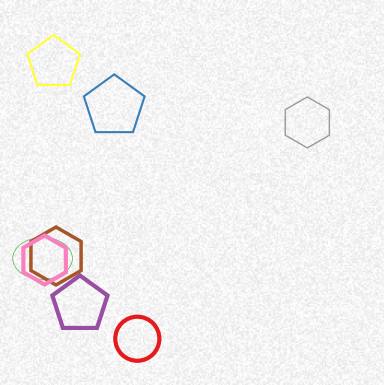[{"shape": "circle", "thickness": 3, "radius": 0.29, "center": [0.357, 0.12]}, {"shape": "pentagon", "thickness": 1.5, "radius": 0.41, "center": [0.297, 0.724]}, {"shape": "oval", "thickness": 0.5, "radius": 0.39, "center": [0.111, 0.329]}, {"shape": "pentagon", "thickness": 3, "radius": 0.38, "center": [0.208, 0.209]}, {"shape": "pentagon", "thickness": 1.5, "radius": 0.36, "center": [0.139, 0.837]}, {"shape": "hexagon", "thickness": 2.5, "radius": 0.38, "center": [0.145, 0.335]}, {"shape": "hexagon", "thickness": 3, "radius": 0.32, "center": [0.116, 0.325]}, {"shape": "hexagon", "thickness": 1, "radius": 0.33, "center": [0.798, 0.682]}]